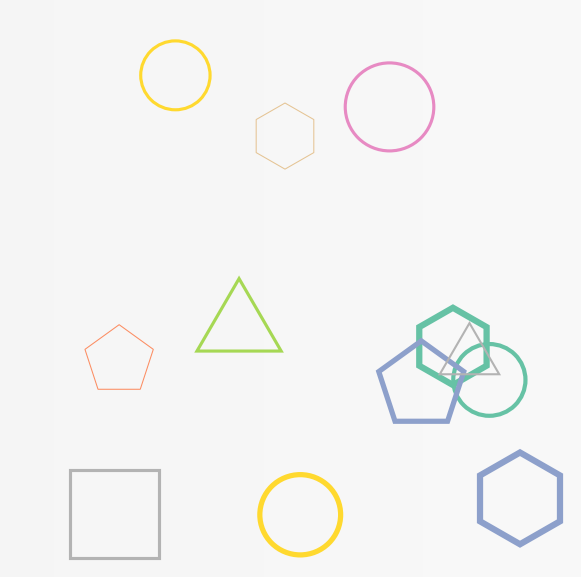[{"shape": "circle", "thickness": 2, "radius": 0.31, "center": [0.842, 0.341]}, {"shape": "hexagon", "thickness": 3, "radius": 0.33, "center": [0.779, 0.399]}, {"shape": "pentagon", "thickness": 0.5, "radius": 0.31, "center": [0.205, 0.375]}, {"shape": "pentagon", "thickness": 2.5, "radius": 0.38, "center": [0.725, 0.332]}, {"shape": "hexagon", "thickness": 3, "radius": 0.4, "center": [0.895, 0.136]}, {"shape": "circle", "thickness": 1.5, "radius": 0.38, "center": [0.67, 0.814]}, {"shape": "triangle", "thickness": 1.5, "radius": 0.42, "center": [0.411, 0.433]}, {"shape": "circle", "thickness": 2.5, "radius": 0.35, "center": [0.517, 0.108]}, {"shape": "circle", "thickness": 1.5, "radius": 0.3, "center": [0.302, 0.869]}, {"shape": "hexagon", "thickness": 0.5, "radius": 0.29, "center": [0.49, 0.764]}, {"shape": "square", "thickness": 1.5, "radius": 0.38, "center": [0.197, 0.11]}, {"shape": "triangle", "thickness": 1, "radius": 0.3, "center": [0.808, 0.381]}]